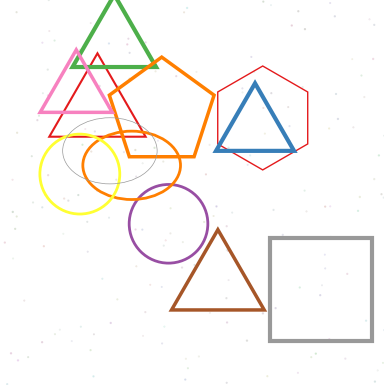[{"shape": "hexagon", "thickness": 1, "radius": 0.67, "center": [0.682, 0.694]}, {"shape": "triangle", "thickness": 1.5, "radius": 0.72, "center": [0.253, 0.717]}, {"shape": "triangle", "thickness": 3, "radius": 0.58, "center": [0.662, 0.667]}, {"shape": "triangle", "thickness": 3, "radius": 0.63, "center": [0.297, 0.889]}, {"shape": "circle", "thickness": 2, "radius": 0.51, "center": [0.438, 0.419]}, {"shape": "oval", "thickness": 2, "radius": 0.63, "center": [0.342, 0.571]}, {"shape": "pentagon", "thickness": 2.5, "radius": 0.72, "center": [0.42, 0.709]}, {"shape": "circle", "thickness": 2, "radius": 0.52, "center": [0.207, 0.548]}, {"shape": "triangle", "thickness": 2.5, "radius": 0.69, "center": [0.566, 0.264]}, {"shape": "triangle", "thickness": 2.5, "radius": 0.54, "center": [0.198, 0.762]}, {"shape": "square", "thickness": 3, "radius": 0.66, "center": [0.834, 0.248]}, {"shape": "oval", "thickness": 0.5, "radius": 0.61, "center": [0.285, 0.608]}]